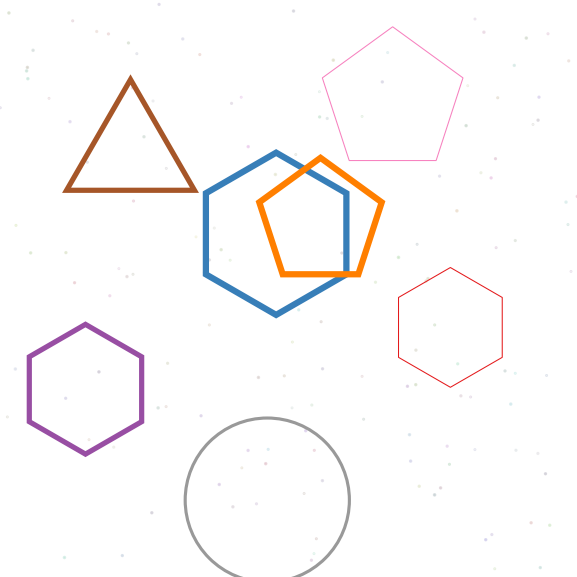[{"shape": "hexagon", "thickness": 0.5, "radius": 0.52, "center": [0.78, 0.432]}, {"shape": "hexagon", "thickness": 3, "radius": 0.7, "center": [0.478, 0.594]}, {"shape": "hexagon", "thickness": 2.5, "radius": 0.56, "center": [0.148, 0.325]}, {"shape": "pentagon", "thickness": 3, "radius": 0.56, "center": [0.555, 0.614]}, {"shape": "triangle", "thickness": 2.5, "radius": 0.64, "center": [0.226, 0.734]}, {"shape": "pentagon", "thickness": 0.5, "radius": 0.64, "center": [0.68, 0.825]}, {"shape": "circle", "thickness": 1.5, "radius": 0.71, "center": [0.463, 0.133]}]